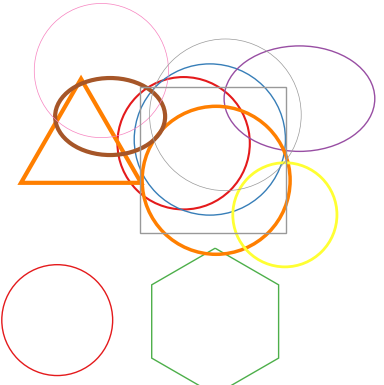[{"shape": "circle", "thickness": 1.5, "radius": 0.86, "center": [0.477, 0.628]}, {"shape": "circle", "thickness": 1, "radius": 0.72, "center": [0.149, 0.169]}, {"shape": "circle", "thickness": 1, "radius": 0.98, "center": [0.545, 0.638]}, {"shape": "hexagon", "thickness": 1, "radius": 0.95, "center": [0.559, 0.165]}, {"shape": "oval", "thickness": 1, "radius": 0.98, "center": [0.778, 0.744]}, {"shape": "triangle", "thickness": 3, "radius": 0.9, "center": [0.211, 0.615]}, {"shape": "circle", "thickness": 2.5, "radius": 0.96, "center": [0.561, 0.532]}, {"shape": "circle", "thickness": 2, "radius": 0.68, "center": [0.74, 0.442]}, {"shape": "oval", "thickness": 3, "radius": 0.71, "center": [0.286, 0.697]}, {"shape": "circle", "thickness": 0.5, "radius": 0.87, "center": [0.263, 0.817]}, {"shape": "square", "thickness": 1, "radius": 0.95, "center": [0.554, 0.585]}, {"shape": "circle", "thickness": 0.5, "radius": 0.99, "center": [0.585, 0.702]}]